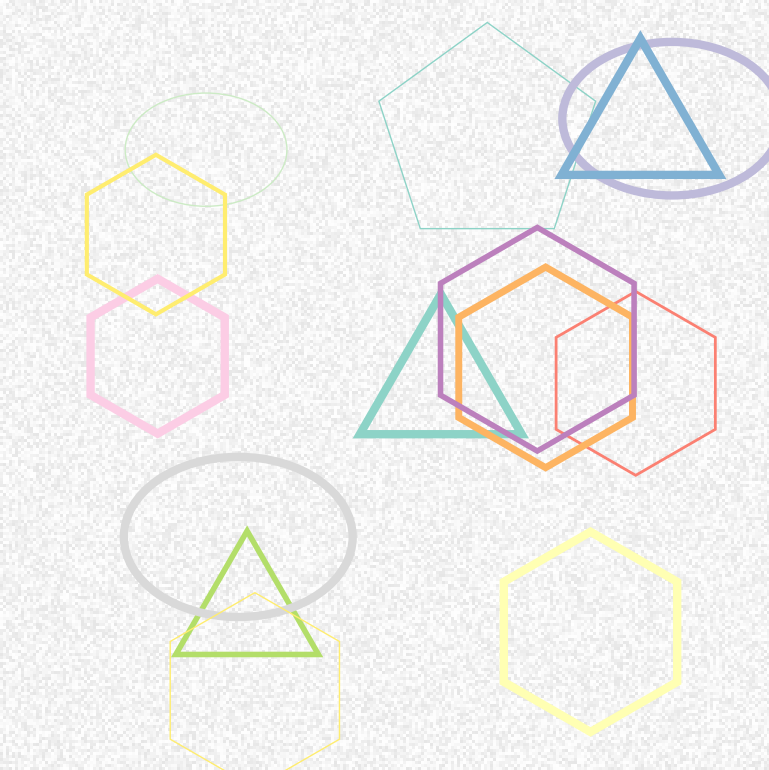[{"shape": "triangle", "thickness": 3, "radius": 0.61, "center": [0.572, 0.497]}, {"shape": "pentagon", "thickness": 0.5, "radius": 0.74, "center": [0.633, 0.823]}, {"shape": "hexagon", "thickness": 3, "radius": 0.65, "center": [0.767, 0.179]}, {"shape": "oval", "thickness": 3, "radius": 0.71, "center": [0.873, 0.846]}, {"shape": "hexagon", "thickness": 1, "radius": 0.6, "center": [0.826, 0.502]}, {"shape": "triangle", "thickness": 3, "radius": 0.59, "center": [0.832, 0.832]}, {"shape": "hexagon", "thickness": 2.5, "radius": 0.65, "center": [0.709, 0.523]}, {"shape": "triangle", "thickness": 2, "radius": 0.53, "center": [0.321, 0.204]}, {"shape": "hexagon", "thickness": 3, "radius": 0.5, "center": [0.205, 0.537]}, {"shape": "oval", "thickness": 3, "radius": 0.74, "center": [0.309, 0.303]}, {"shape": "hexagon", "thickness": 2, "radius": 0.73, "center": [0.698, 0.559]}, {"shape": "oval", "thickness": 0.5, "radius": 0.53, "center": [0.268, 0.806]}, {"shape": "hexagon", "thickness": 1.5, "radius": 0.52, "center": [0.202, 0.695]}, {"shape": "hexagon", "thickness": 0.5, "radius": 0.63, "center": [0.331, 0.103]}]